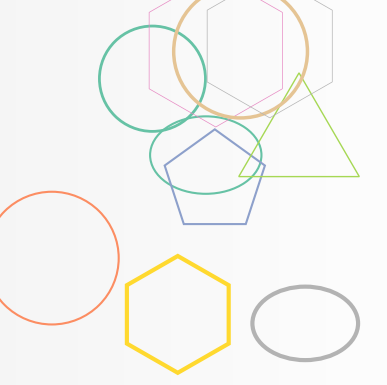[{"shape": "circle", "thickness": 2, "radius": 0.68, "center": [0.393, 0.796]}, {"shape": "oval", "thickness": 1.5, "radius": 0.72, "center": [0.531, 0.597]}, {"shape": "circle", "thickness": 1.5, "radius": 0.86, "center": [0.134, 0.33]}, {"shape": "pentagon", "thickness": 1.5, "radius": 0.68, "center": [0.554, 0.528]}, {"shape": "hexagon", "thickness": 0.5, "radius": 0.99, "center": [0.557, 0.869]}, {"shape": "triangle", "thickness": 1, "radius": 0.9, "center": [0.772, 0.631]}, {"shape": "hexagon", "thickness": 3, "radius": 0.76, "center": [0.459, 0.183]}, {"shape": "circle", "thickness": 2.5, "radius": 0.86, "center": [0.621, 0.866]}, {"shape": "hexagon", "thickness": 0.5, "radius": 0.93, "center": [0.696, 0.88]}, {"shape": "oval", "thickness": 3, "radius": 0.68, "center": [0.788, 0.16]}]